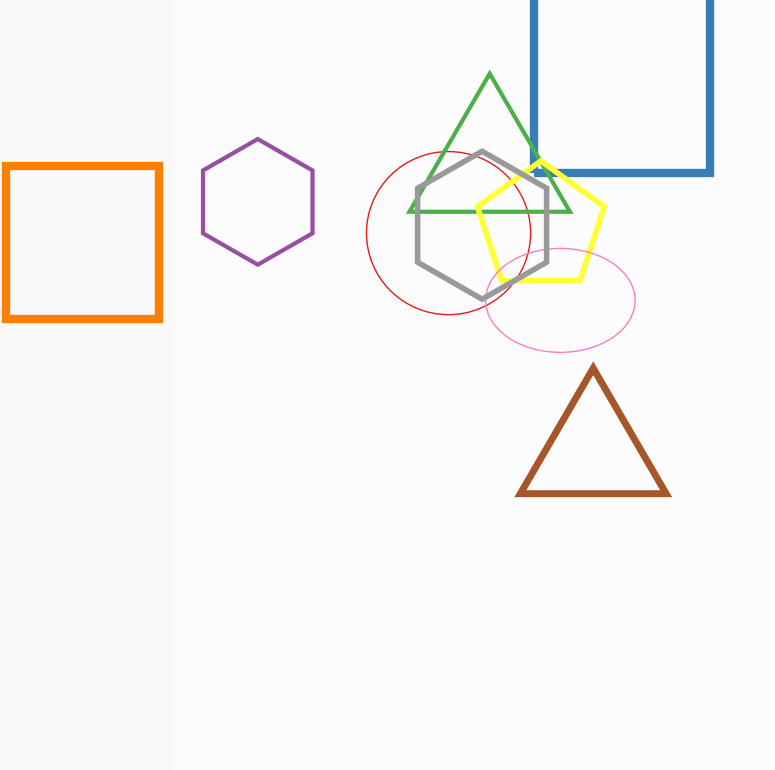[{"shape": "circle", "thickness": 0.5, "radius": 0.53, "center": [0.579, 0.697]}, {"shape": "square", "thickness": 3, "radius": 0.57, "center": [0.803, 0.889]}, {"shape": "triangle", "thickness": 1.5, "radius": 0.6, "center": [0.632, 0.785]}, {"shape": "hexagon", "thickness": 1.5, "radius": 0.41, "center": [0.333, 0.738]}, {"shape": "square", "thickness": 3, "radius": 0.49, "center": [0.106, 0.685]}, {"shape": "pentagon", "thickness": 2, "radius": 0.43, "center": [0.698, 0.705]}, {"shape": "triangle", "thickness": 2.5, "radius": 0.54, "center": [0.765, 0.413]}, {"shape": "oval", "thickness": 0.5, "radius": 0.48, "center": [0.723, 0.61]}, {"shape": "hexagon", "thickness": 2, "radius": 0.48, "center": [0.622, 0.707]}]